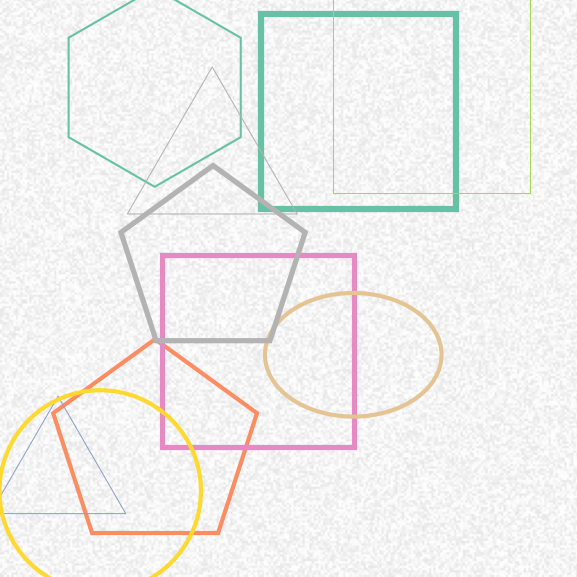[{"shape": "square", "thickness": 3, "radius": 0.85, "center": [0.621, 0.806]}, {"shape": "hexagon", "thickness": 1, "radius": 0.86, "center": [0.268, 0.848]}, {"shape": "pentagon", "thickness": 2, "radius": 0.93, "center": [0.269, 0.226]}, {"shape": "triangle", "thickness": 0.5, "radius": 0.68, "center": [0.1, 0.177]}, {"shape": "square", "thickness": 2.5, "radius": 0.83, "center": [0.447, 0.392]}, {"shape": "square", "thickness": 0.5, "radius": 0.86, "center": [0.747, 0.836]}, {"shape": "circle", "thickness": 2, "radius": 0.87, "center": [0.174, 0.149]}, {"shape": "oval", "thickness": 2, "radius": 0.76, "center": [0.612, 0.385]}, {"shape": "pentagon", "thickness": 2.5, "radius": 0.84, "center": [0.369, 0.545]}, {"shape": "triangle", "thickness": 0.5, "radius": 0.85, "center": [0.367, 0.713]}]